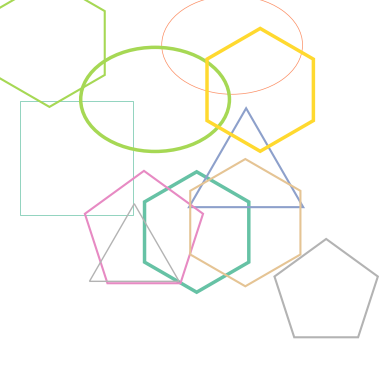[{"shape": "square", "thickness": 0.5, "radius": 0.74, "center": [0.199, 0.589]}, {"shape": "hexagon", "thickness": 2.5, "radius": 0.78, "center": [0.511, 0.397]}, {"shape": "oval", "thickness": 0.5, "radius": 0.91, "center": [0.603, 0.883]}, {"shape": "triangle", "thickness": 1.5, "radius": 0.86, "center": [0.639, 0.548]}, {"shape": "pentagon", "thickness": 1.5, "radius": 0.81, "center": [0.374, 0.395]}, {"shape": "hexagon", "thickness": 1.5, "radius": 0.83, "center": [0.128, 0.888]}, {"shape": "oval", "thickness": 2.5, "radius": 0.97, "center": [0.403, 0.742]}, {"shape": "hexagon", "thickness": 2.5, "radius": 0.8, "center": [0.676, 0.767]}, {"shape": "hexagon", "thickness": 1.5, "radius": 0.83, "center": [0.637, 0.422]}, {"shape": "triangle", "thickness": 1, "radius": 0.67, "center": [0.349, 0.336]}, {"shape": "pentagon", "thickness": 1.5, "radius": 0.71, "center": [0.847, 0.238]}]